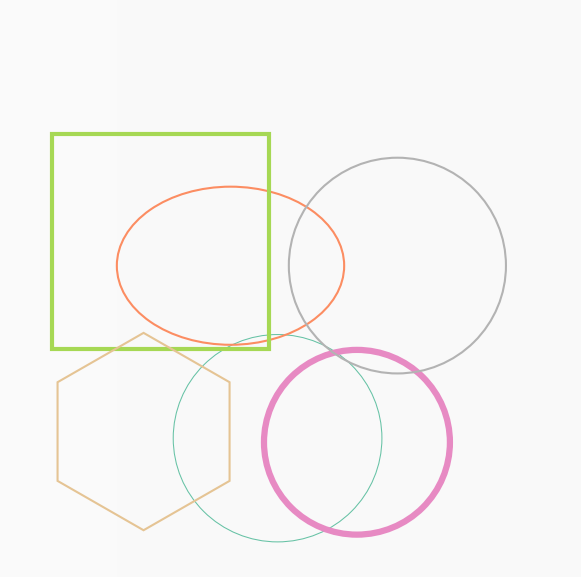[{"shape": "circle", "thickness": 0.5, "radius": 0.9, "center": [0.478, 0.24]}, {"shape": "oval", "thickness": 1, "radius": 0.98, "center": [0.397, 0.539]}, {"shape": "circle", "thickness": 3, "radius": 0.8, "center": [0.614, 0.233]}, {"shape": "square", "thickness": 2, "radius": 0.93, "center": [0.277, 0.581]}, {"shape": "hexagon", "thickness": 1, "radius": 0.85, "center": [0.247, 0.252]}, {"shape": "circle", "thickness": 1, "radius": 0.93, "center": [0.684, 0.539]}]